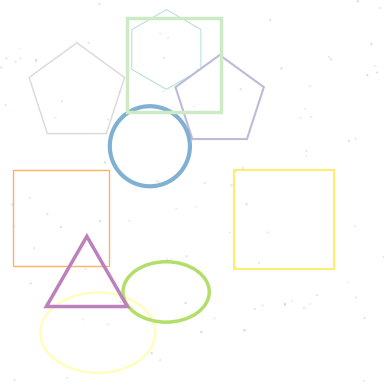[{"shape": "hexagon", "thickness": 0.5, "radius": 0.52, "center": [0.432, 0.871]}, {"shape": "oval", "thickness": 1.5, "radius": 0.75, "center": [0.254, 0.136]}, {"shape": "pentagon", "thickness": 1.5, "radius": 0.6, "center": [0.571, 0.736]}, {"shape": "circle", "thickness": 3, "radius": 0.52, "center": [0.389, 0.62]}, {"shape": "square", "thickness": 1, "radius": 0.63, "center": [0.158, 0.434]}, {"shape": "oval", "thickness": 2.5, "radius": 0.56, "center": [0.432, 0.242]}, {"shape": "pentagon", "thickness": 1, "radius": 0.65, "center": [0.2, 0.758]}, {"shape": "triangle", "thickness": 2.5, "radius": 0.61, "center": [0.226, 0.265]}, {"shape": "square", "thickness": 2.5, "radius": 0.61, "center": [0.452, 0.831]}, {"shape": "square", "thickness": 1.5, "radius": 0.65, "center": [0.738, 0.43]}]